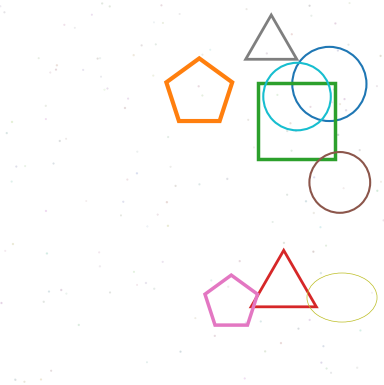[{"shape": "circle", "thickness": 1.5, "radius": 0.48, "center": [0.855, 0.782]}, {"shape": "pentagon", "thickness": 3, "radius": 0.45, "center": [0.518, 0.758]}, {"shape": "square", "thickness": 2.5, "radius": 0.5, "center": [0.77, 0.686]}, {"shape": "triangle", "thickness": 2, "radius": 0.49, "center": [0.737, 0.252]}, {"shape": "circle", "thickness": 1.5, "radius": 0.39, "center": [0.883, 0.526]}, {"shape": "pentagon", "thickness": 2.5, "radius": 0.36, "center": [0.601, 0.214]}, {"shape": "triangle", "thickness": 2, "radius": 0.38, "center": [0.705, 0.884]}, {"shape": "oval", "thickness": 0.5, "radius": 0.46, "center": [0.888, 0.227]}, {"shape": "circle", "thickness": 1.5, "radius": 0.44, "center": [0.772, 0.749]}]